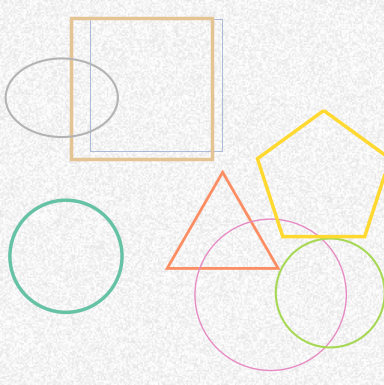[{"shape": "circle", "thickness": 2.5, "radius": 0.73, "center": [0.171, 0.334]}, {"shape": "triangle", "thickness": 2, "radius": 0.83, "center": [0.578, 0.386]}, {"shape": "square", "thickness": 0.5, "radius": 0.86, "center": [0.406, 0.78]}, {"shape": "circle", "thickness": 1, "radius": 0.98, "center": [0.703, 0.234]}, {"shape": "circle", "thickness": 1.5, "radius": 0.71, "center": [0.858, 0.239]}, {"shape": "pentagon", "thickness": 2.5, "radius": 0.91, "center": [0.841, 0.532]}, {"shape": "square", "thickness": 2.5, "radius": 0.92, "center": [0.368, 0.771]}, {"shape": "oval", "thickness": 1.5, "radius": 0.73, "center": [0.16, 0.746]}]